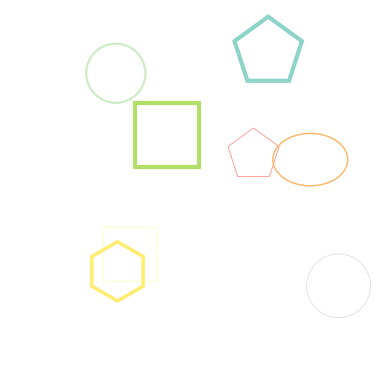[{"shape": "pentagon", "thickness": 3, "radius": 0.46, "center": [0.697, 0.865]}, {"shape": "square", "thickness": 0.5, "radius": 0.35, "center": [0.337, 0.34]}, {"shape": "pentagon", "thickness": 0.5, "radius": 0.35, "center": [0.659, 0.598]}, {"shape": "oval", "thickness": 1, "radius": 0.49, "center": [0.806, 0.585]}, {"shape": "square", "thickness": 3, "radius": 0.41, "center": [0.434, 0.649]}, {"shape": "circle", "thickness": 0.5, "radius": 0.41, "center": [0.879, 0.258]}, {"shape": "circle", "thickness": 1.5, "radius": 0.38, "center": [0.301, 0.81]}, {"shape": "hexagon", "thickness": 2.5, "radius": 0.38, "center": [0.305, 0.295]}]